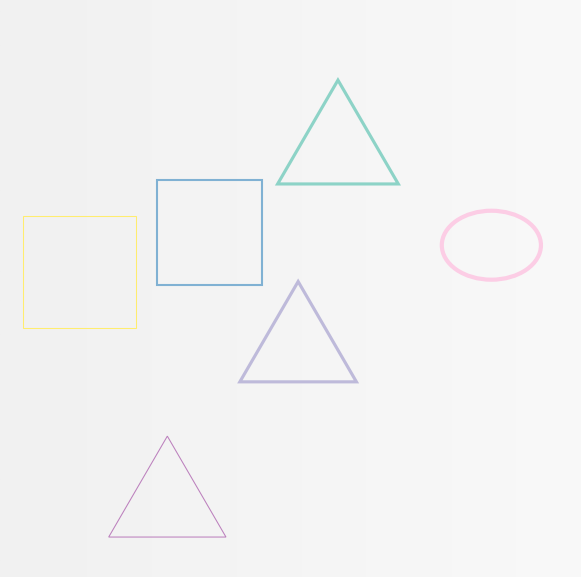[{"shape": "triangle", "thickness": 1.5, "radius": 0.6, "center": [0.581, 0.741]}, {"shape": "triangle", "thickness": 1.5, "radius": 0.58, "center": [0.513, 0.396]}, {"shape": "square", "thickness": 1, "radius": 0.45, "center": [0.36, 0.597]}, {"shape": "oval", "thickness": 2, "radius": 0.43, "center": [0.845, 0.575]}, {"shape": "triangle", "thickness": 0.5, "radius": 0.58, "center": [0.288, 0.127]}, {"shape": "square", "thickness": 0.5, "radius": 0.49, "center": [0.137, 0.528]}]